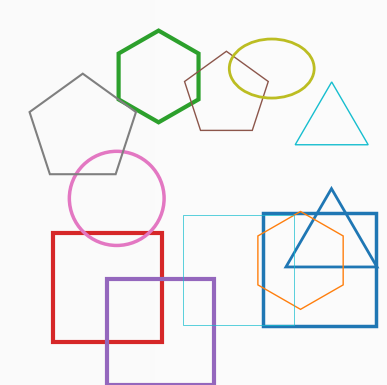[{"shape": "triangle", "thickness": 2, "radius": 0.68, "center": [0.855, 0.374]}, {"shape": "square", "thickness": 2.5, "radius": 0.73, "center": [0.825, 0.301]}, {"shape": "hexagon", "thickness": 1, "radius": 0.64, "center": [0.776, 0.324]}, {"shape": "hexagon", "thickness": 3, "radius": 0.6, "center": [0.409, 0.801]}, {"shape": "square", "thickness": 3, "radius": 0.71, "center": [0.277, 0.253]}, {"shape": "square", "thickness": 3, "radius": 0.69, "center": [0.413, 0.137]}, {"shape": "pentagon", "thickness": 1, "radius": 0.57, "center": [0.584, 0.753]}, {"shape": "circle", "thickness": 2.5, "radius": 0.61, "center": [0.301, 0.485]}, {"shape": "pentagon", "thickness": 1.5, "radius": 0.72, "center": [0.214, 0.664]}, {"shape": "oval", "thickness": 2, "radius": 0.55, "center": [0.701, 0.822]}, {"shape": "triangle", "thickness": 1, "radius": 0.54, "center": [0.856, 0.678]}, {"shape": "square", "thickness": 0.5, "radius": 0.72, "center": [0.615, 0.3]}]